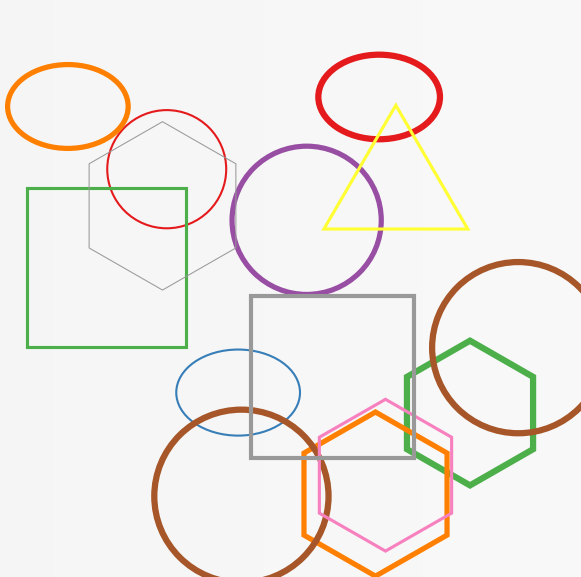[{"shape": "oval", "thickness": 3, "radius": 0.52, "center": [0.652, 0.831]}, {"shape": "circle", "thickness": 1, "radius": 0.51, "center": [0.287, 0.706]}, {"shape": "oval", "thickness": 1, "radius": 0.53, "center": [0.41, 0.319]}, {"shape": "hexagon", "thickness": 3, "radius": 0.63, "center": [0.809, 0.284]}, {"shape": "square", "thickness": 1.5, "radius": 0.69, "center": [0.183, 0.536]}, {"shape": "circle", "thickness": 2.5, "radius": 0.64, "center": [0.528, 0.618]}, {"shape": "oval", "thickness": 2.5, "radius": 0.52, "center": [0.117, 0.815]}, {"shape": "hexagon", "thickness": 2.5, "radius": 0.71, "center": [0.646, 0.144]}, {"shape": "triangle", "thickness": 1.5, "radius": 0.71, "center": [0.681, 0.674]}, {"shape": "circle", "thickness": 3, "radius": 0.75, "center": [0.415, 0.14]}, {"shape": "circle", "thickness": 3, "radius": 0.74, "center": [0.892, 0.397]}, {"shape": "hexagon", "thickness": 1.5, "radius": 0.66, "center": [0.663, 0.176]}, {"shape": "square", "thickness": 2, "radius": 0.7, "center": [0.573, 0.346]}, {"shape": "hexagon", "thickness": 0.5, "radius": 0.73, "center": [0.28, 0.643]}]